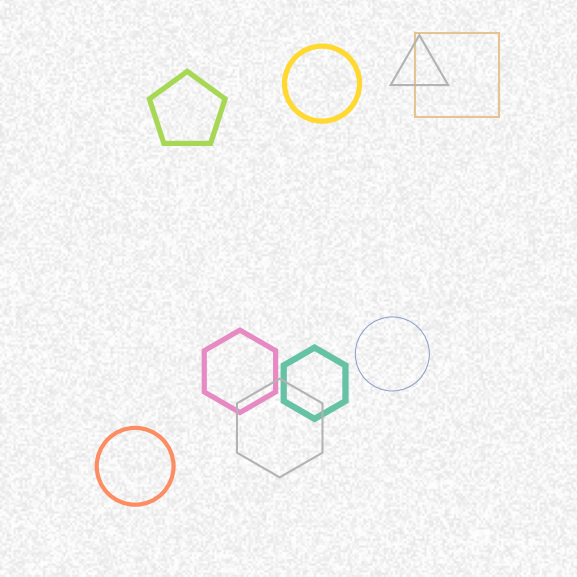[{"shape": "hexagon", "thickness": 3, "radius": 0.31, "center": [0.545, 0.336]}, {"shape": "circle", "thickness": 2, "radius": 0.33, "center": [0.234, 0.192]}, {"shape": "circle", "thickness": 0.5, "radius": 0.32, "center": [0.679, 0.386]}, {"shape": "hexagon", "thickness": 2.5, "radius": 0.36, "center": [0.415, 0.356]}, {"shape": "pentagon", "thickness": 2.5, "radius": 0.34, "center": [0.324, 0.807]}, {"shape": "circle", "thickness": 2.5, "radius": 0.32, "center": [0.558, 0.854]}, {"shape": "square", "thickness": 1, "radius": 0.36, "center": [0.792, 0.869]}, {"shape": "triangle", "thickness": 1, "radius": 0.29, "center": [0.726, 0.881]}, {"shape": "hexagon", "thickness": 1, "radius": 0.43, "center": [0.484, 0.258]}]